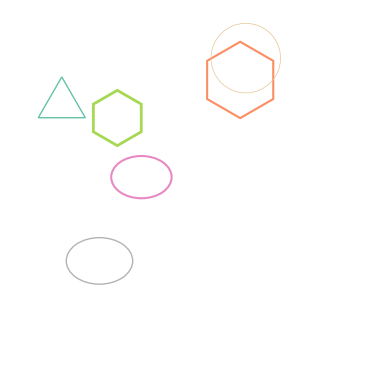[{"shape": "triangle", "thickness": 1, "radius": 0.35, "center": [0.16, 0.73]}, {"shape": "hexagon", "thickness": 1.5, "radius": 0.5, "center": [0.624, 0.792]}, {"shape": "oval", "thickness": 1.5, "radius": 0.39, "center": [0.367, 0.54]}, {"shape": "hexagon", "thickness": 2, "radius": 0.36, "center": [0.305, 0.694]}, {"shape": "circle", "thickness": 0.5, "radius": 0.45, "center": [0.638, 0.849]}, {"shape": "oval", "thickness": 1, "radius": 0.43, "center": [0.258, 0.322]}]